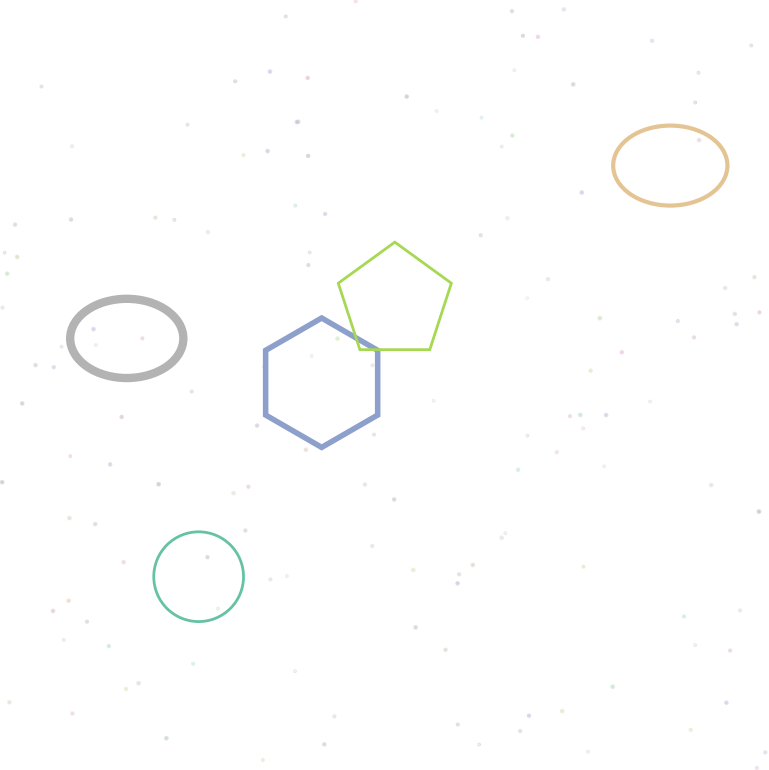[{"shape": "circle", "thickness": 1, "radius": 0.29, "center": [0.258, 0.251]}, {"shape": "hexagon", "thickness": 2, "radius": 0.42, "center": [0.418, 0.503]}, {"shape": "pentagon", "thickness": 1, "radius": 0.39, "center": [0.513, 0.608]}, {"shape": "oval", "thickness": 1.5, "radius": 0.37, "center": [0.871, 0.785]}, {"shape": "oval", "thickness": 3, "radius": 0.37, "center": [0.165, 0.56]}]